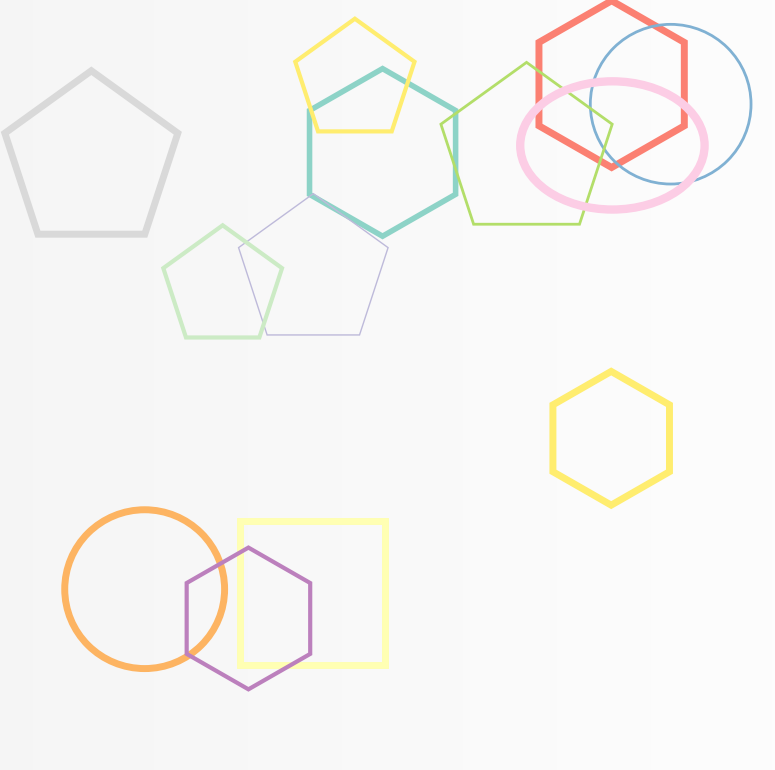[{"shape": "hexagon", "thickness": 2, "radius": 0.54, "center": [0.494, 0.802]}, {"shape": "square", "thickness": 2.5, "radius": 0.47, "center": [0.403, 0.23]}, {"shape": "pentagon", "thickness": 0.5, "radius": 0.51, "center": [0.404, 0.647]}, {"shape": "hexagon", "thickness": 2.5, "radius": 0.54, "center": [0.789, 0.891]}, {"shape": "circle", "thickness": 1, "radius": 0.52, "center": [0.865, 0.865]}, {"shape": "circle", "thickness": 2.5, "radius": 0.52, "center": [0.187, 0.235]}, {"shape": "pentagon", "thickness": 1, "radius": 0.58, "center": [0.679, 0.803]}, {"shape": "oval", "thickness": 3, "radius": 0.59, "center": [0.79, 0.811]}, {"shape": "pentagon", "thickness": 2.5, "radius": 0.59, "center": [0.118, 0.791]}, {"shape": "hexagon", "thickness": 1.5, "radius": 0.46, "center": [0.321, 0.197]}, {"shape": "pentagon", "thickness": 1.5, "radius": 0.4, "center": [0.287, 0.627]}, {"shape": "hexagon", "thickness": 2.5, "radius": 0.43, "center": [0.789, 0.431]}, {"shape": "pentagon", "thickness": 1.5, "radius": 0.4, "center": [0.458, 0.895]}]